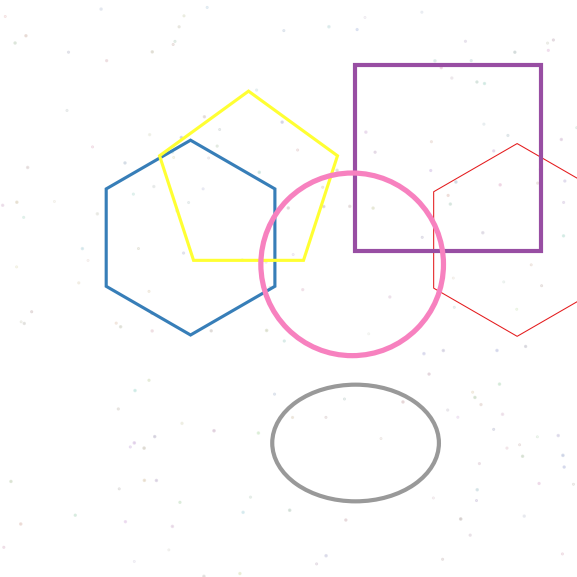[{"shape": "hexagon", "thickness": 0.5, "radius": 0.83, "center": [0.895, 0.584]}, {"shape": "hexagon", "thickness": 1.5, "radius": 0.84, "center": [0.33, 0.588]}, {"shape": "square", "thickness": 2, "radius": 0.81, "center": [0.776, 0.725]}, {"shape": "pentagon", "thickness": 1.5, "radius": 0.81, "center": [0.43, 0.679]}, {"shape": "circle", "thickness": 2.5, "radius": 0.79, "center": [0.61, 0.541]}, {"shape": "oval", "thickness": 2, "radius": 0.72, "center": [0.616, 0.232]}]